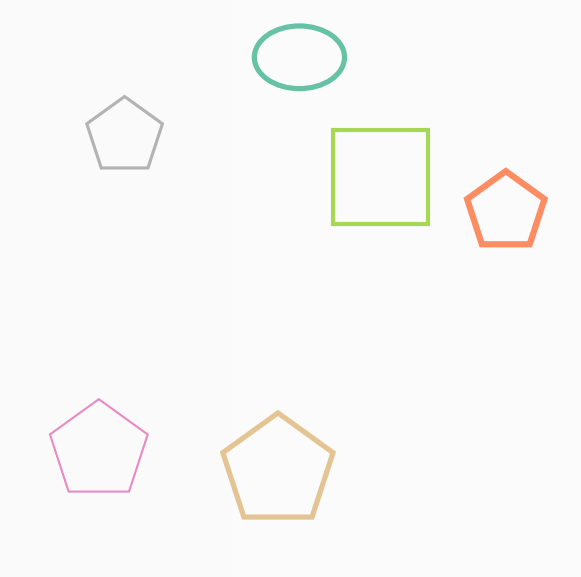[{"shape": "oval", "thickness": 2.5, "radius": 0.39, "center": [0.515, 0.9]}, {"shape": "pentagon", "thickness": 3, "radius": 0.35, "center": [0.87, 0.633]}, {"shape": "pentagon", "thickness": 1, "radius": 0.44, "center": [0.17, 0.219]}, {"shape": "square", "thickness": 2, "radius": 0.41, "center": [0.655, 0.692]}, {"shape": "pentagon", "thickness": 2.5, "radius": 0.5, "center": [0.478, 0.184]}, {"shape": "pentagon", "thickness": 1.5, "radius": 0.34, "center": [0.214, 0.764]}]